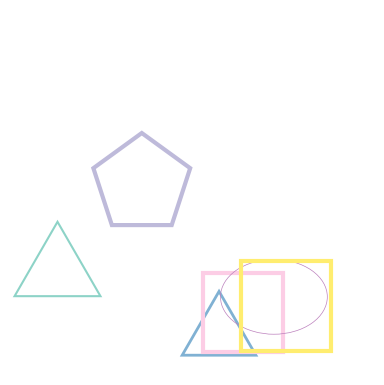[{"shape": "triangle", "thickness": 1.5, "radius": 0.64, "center": [0.149, 0.295]}, {"shape": "pentagon", "thickness": 3, "radius": 0.66, "center": [0.368, 0.522]}, {"shape": "triangle", "thickness": 2, "radius": 0.55, "center": [0.569, 0.133]}, {"shape": "square", "thickness": 3, "radius": 0.52, "center": [0.631, 0.188]}, {"shape": "oval", "thickness": 0.5, "radius": 0.69, "center": [0.711, 0.229]}, {"shape": "square", "thickness": 3, "radius": 0.59, "center": [0.743, 0.205]}]